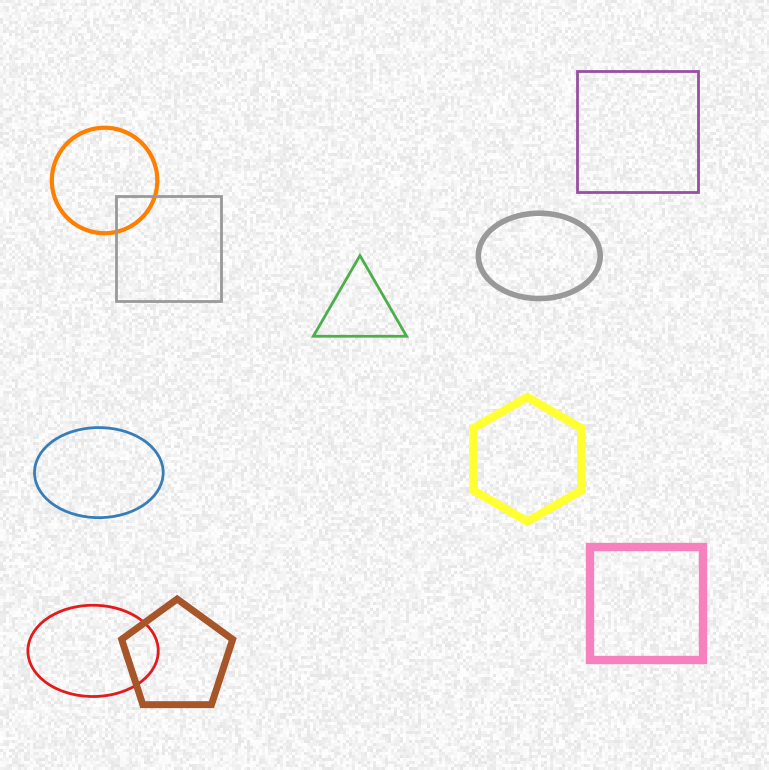[{"shape": "oval", "thickness": 1, "radius": 0.42, "center": [0.121, 0.155]}, {"shape": "oval", "thickness": 1, "radius": 0.42, "center": [0.128, 0.386]}, {"shape": "triangle", "thickness": 1, "radius": 0.35, "center": [0.467, 0.598]}, {"shape": "square", "thickness": 1, "radius": 0.39, "center": [0.828, 0.829]}, {"shape": "circle", "thickness": 1.5, "radius": 0.34, "center": [0.136, 0.766]}, {"shape": "hexagon", "thickness": 3, "radius": 0.4, "center": [0.685, 0.403]}, {"shape": "pentagon", "thickness": 2.5, "radius": 0.38, "center": [0.23, 0.146]}, {"shape": "square", "thickness": 3, "radius": 0.37, "center": [0.84, 0.216]}, {"shape": "oval", "thickness": 2, "radius": 0.4, "center": [0.7, 0.668]}, {"shape": "square", "thickness": 1, "radius": 0.34, "center": [0.219, 0.677]}]